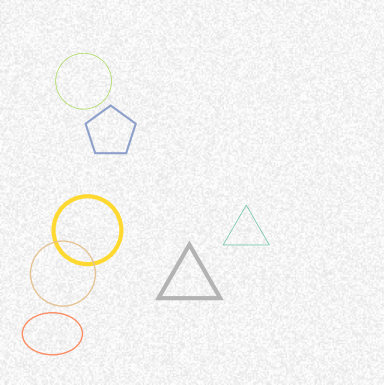[{"shape": "triangle", "thickness": 0.5, "radius": 0.35, "center": [0.64, 0.398]}, {"shape": "oval", "thickness": 1, "radius": 0.39, "center": [0.136, 0.133]}, {"shape": "pentagon", "thickness": 1.5, "radius": 0.34, "center": [0.287, 0.658]}, {"shape": "circle", "thickness": 0.5, "radius": 0.36, "center": [0.217, 0.789]}, {"shape": "circle", "thickness": 3, "radius": 0.44, "center": [0.227, 0.402]}, {"shape": "circle", "thickness": 1, "radius": 0.42, "center": [0.163, 0.289]}, {"shape": "triangle", "thickness": 3, "radius": 0.46, "center": [0.492, 0.272]}]